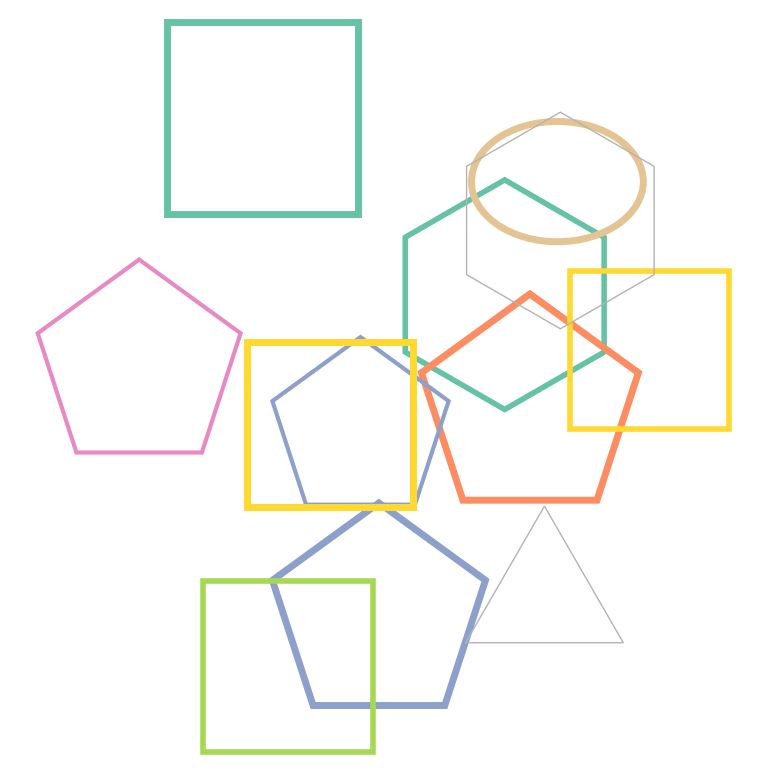[{"shape": "hexagon", "thickness": 2, "radius": 0.75, "center": [0.655, 0.617]}, {"shape": "square", "thickness": 2.5, "radius": 0.62, "center": [0.341, 0.847]}, {"shape": "pentagon", "thickness": 2.5, "radius": 0.74, "center": [0.688, 0.47]}, {"shape": "pentagon", "thickness": 1.5, "radius": 0.6, "center": [0.468, 0.442]}, {"shape": "pentagon", "thickness": 2.5, "radius": 0.73, "center": [0.492, 0.201]}, {"shape": "pentagon", "thickness": 1.5, "radius": 0.69, "center": [0.181, 0.524]}, {"shape": "square", "thickness": 2, "radius": 0.55, "center": [0.374, 0.134]}, {"shape": "square", "thickness": 2, "radius": 0.52, "center": [0.844, 0.545]}, {"shape": "square", "thickness": 2.5, "radius": 0.54, "center": [0.429, 0.449]}, {"shape": "oval", "thickness": 2.5, "radius": 0.56, "center": [0.724, 0.764]}, {"shape": "hexagon", "thickness": 0.5, "radius": 0.7, "center": [0.728, 0.714]}, {"shape": "triangle", "thickness": 0.5, "radius": 0.59, "center": [0.707, 0.224]}]